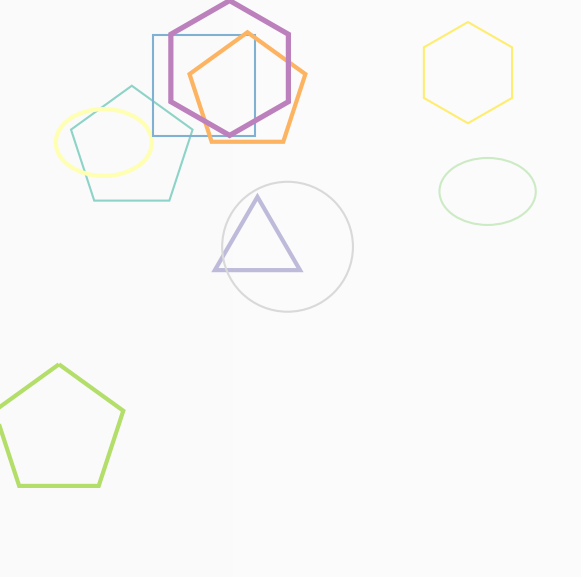[{"shape": "pentagon", "thickness": 1, "radius": 0.55, "center": [0.227, 0.741]}, {"shape": "oval", "thickness": 2, "radius": 0.41, "center": [0.179, 0.752]}, {"shape": "triangle", "thickness": 2, "radius": 0.42, "center": [0.443, 0.574]}, {"shape": "square", "thickness": 1, "radius": 0.44, "center": [0.351, 0.851]}, {"shape": "pentagon", "thickness": 2, "radius": 0.52, "center": [0.426, 0.838]}, {"shape": "pentagon", "thickness": 2, "radius": 0.58, "center": [0.101, 0.252]}, {"shape": "circle", "thickness": 1, "radius": 0.56, "center": [0.495, 0.572]}, {"shape": "hexagon", "thickness": 2.5, "radius": 0.58, "center": [0.395, 0.881]}, {"shape": "oval", "thickness": 1, "radius": 0.41, "center": [0.839, 0.668]}, {"shape": "hexagon", "thickness": 1, "radius": 0.44, "center": [0.805, 0.873]}]